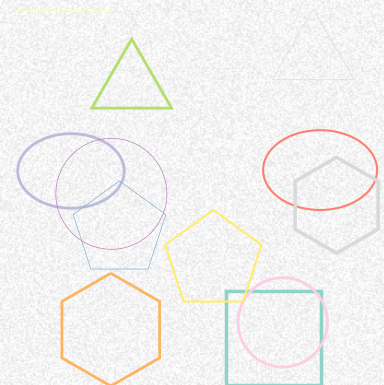[{"shape": "square", "thickness": 2.5, "radius": 0.61, "center": [0.71, 0.122]}, {"shape": "square", "thickness": 0.5, "radius": 0.63, "center": [0.161, 0.848]}, {"shape": "oval", "thickness": 2, "radius": 0.69, "center": [0.184, 0.556]}, {"shape": "oval", "thickness": 1.5, "radius": 0.74, "center": [0.832, 0.558]}, {"shape": "pentagon", "thickness": 0.5, "radius": 0.63, "center": [0.31, 0.404]}, {"shape": "hexagon", "thickness": 2, "radius": 0.73, "center": [0.288, 0.144]}, {"shape": "triangle", "thickness": 2, "radius": 0.6, "center": [0.342, 0.779]}, {"shape": "circle", "thickness": 2, "radius": 0.58, "center": [0.734, 0.163]}, {"shape": "hexagon", "thickness": 2.5, "radius": 0.62, "center": [0.874, 0.467]}, {"shape": "circle", "thickness": 0.5, "radius": 0.72, "center": [0.289, 0.497]}, {"shape": "triangle", "thickness": 0.5, "radius": 0.61, "center": [0.813, 0.854]}, {"shape": "pentagon", "thickness": 1.5, "radius": 0.66, "center": [0.554, 0.323]}]